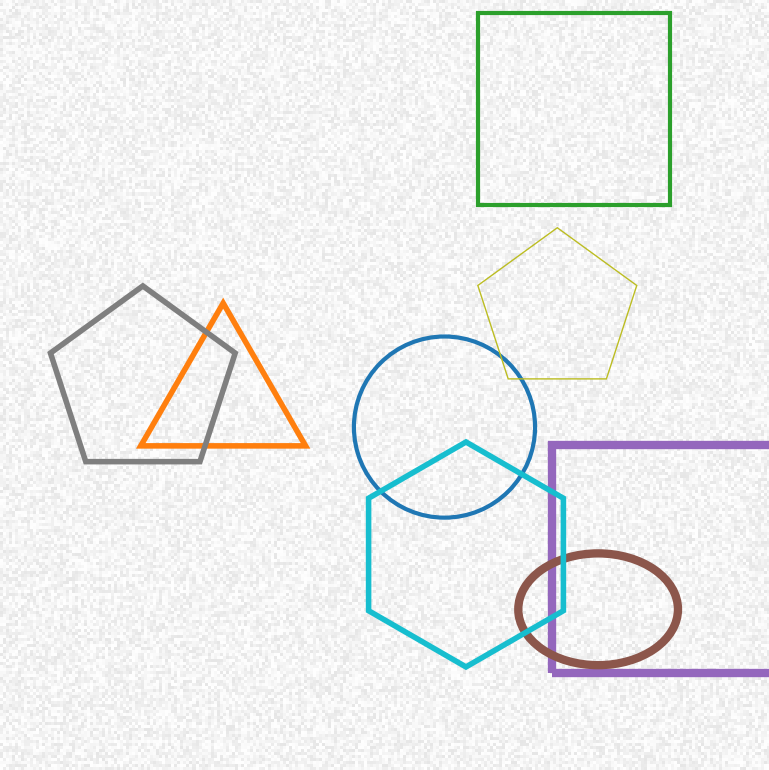[{"shape": "circle", "thickness": 1.5, "radius": 0.59, "center": [0.577, 0.445]}, {"shape": "triangle", "thickness": 2, "radius": 0.62, "center": [0.29, 0.483]}, {"shape": "square", "thickness": 1.5, "radius": 0.62, "center": [0.745, 0.858]}, {"shape": "square", "thickness": 3, "radius": 0.74, "center": [0.865, 0.274]}, {"shape": "oval", "thickness": 3, "radius": 0.52, "center": [0.777, 0.209]}, {"shape": "pentagon", "thickness": 2, "radius": 0.63, "center": [0.186, 0.502]}, {"shape": "pentagon", "thickness": 0.5, "radius": 0.54, "center": [0.724, 0.596]}, {"shape": "hexagon", "thickness": 2, "radius": 0.73, "center": [0.605, 0.28]}]